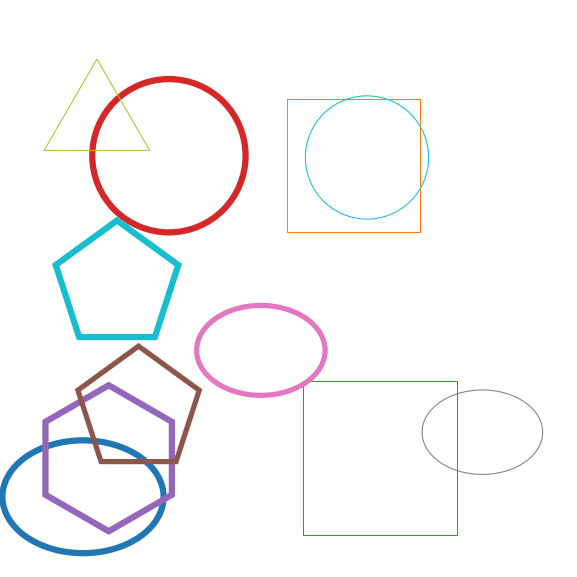[{"shape": "oval", "thickness": 3, "radius": 0.7, "center": [0.144, 0.139]}, {"shape": "square", "thickness": 0.5, "radius": 0.57, "center": [0.612, 0.713]}, {"shape": "square", "thickness": 0.5, "radius": 0.67, "center": [0.657, 0.206]}, {"shape": "circle", "thickness": 3, "radius": 0.66, "center": [0.292, 0.729]}, {"shape": "hexagon", "thickness": 3, "radius": 0.63, "center": [0.188, 0.206]}, {"shape": "pentagon", "thickness": 2.5, "radius": 0.55, "center": [0.24, 0.289]}, {"shape": "oval", "thickness": 2.5, "radius": 0.56, "center": [0.452, 0.392]}, {"shape": "oval", "thickness": 0.5, "radius": 0.52, "center": [0.835, 0.251]}, {"shape": "triangle", "thickness": 0.5, "radius": 0.53, "center": [0.168, 0.791]}, {"shape": "pentagon", "thickness": 3, "radius": 0.56, "center": [0.203, 0.506]}, {"shape": "circle", "thickness": 0.5, "radius": 0.53, "center": [0.636, 0.726]}]